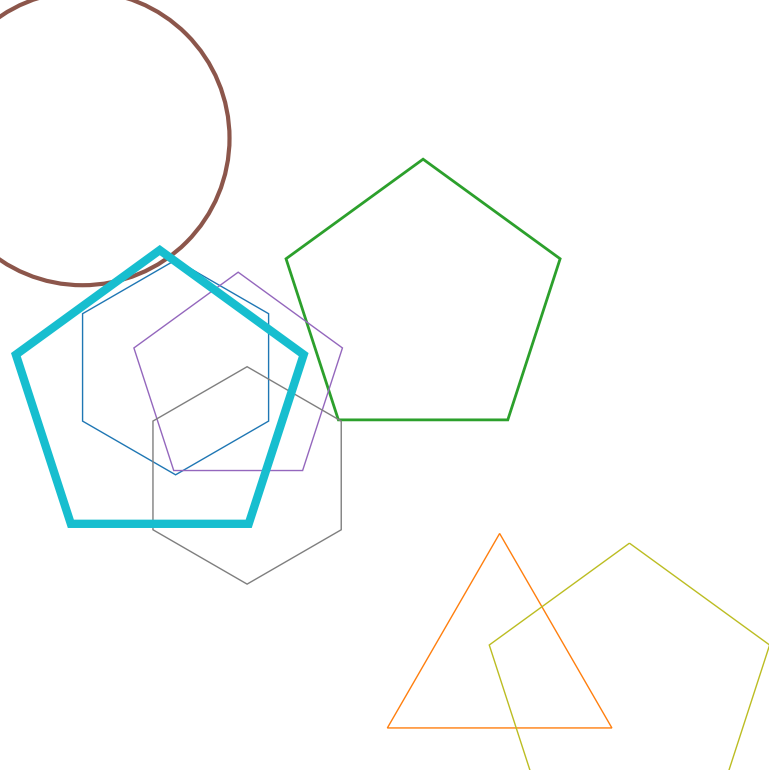[{"shape": "hexagon", "thickness": 0.5, "radius": 0.7, "center": [0.228, 0.523]}, {"shape": "triangle", "thickness": 0.5, "radius": 0.84, "center": [0.649, 0.139]}, {"shape": "pentagon", "thickness": 1, "radius": 0.94, "center": [0.549, 0.606]}, {"shape": "pentagon", "thickness": 0.5, "radius": 0.71, "center": [0.309, 0.504]}, {"shape": "circle", "thickness": 1.5, "radius": 0.95, "center": [0.107, 0.82]}, {"shape": "hexagon", "thickness": 0.5, "radius": 0.71, "center": [0.321, 0.383]}, {"shape": "pentagon", "thickness": 0.5, "radius": 0.96, "center": [0.817, 0.103]}, {"shape": "pentagon", "thickness": 3, "radius": 0.98, "center": [0.208, 0.479]}]